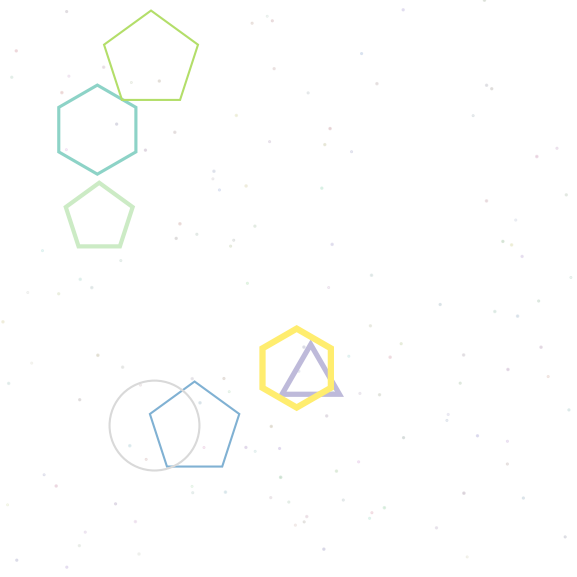[{"shape": "hexagon", "thickness": 1.5, "radius": 0.39, "center": [0.169, 0.775]}, {"shape": "triangle", "thickness": 2.5, "radius": 0.29, "center": [0.538, 0.345]}, {"shape": "pentagon", "thickness": 1, "radius": 0.41, "center": [0.337, 0.257]}, {"shape": "pentagon", "thickness": 1, "radius": 0.43, "center": [0.262, 0.895]}, {"shape": "circle", "thickness": 1, "radius": 0.39, "center": [0.268, 0.262]}, {"shape": "pentagon", "thickness": 2, "radius": 0.3, "center": [0.172, 0.622]}, {"shape": "hexagon", "thickness": 3, "radius": 0.34, "center": [0.514, 0.362]}]